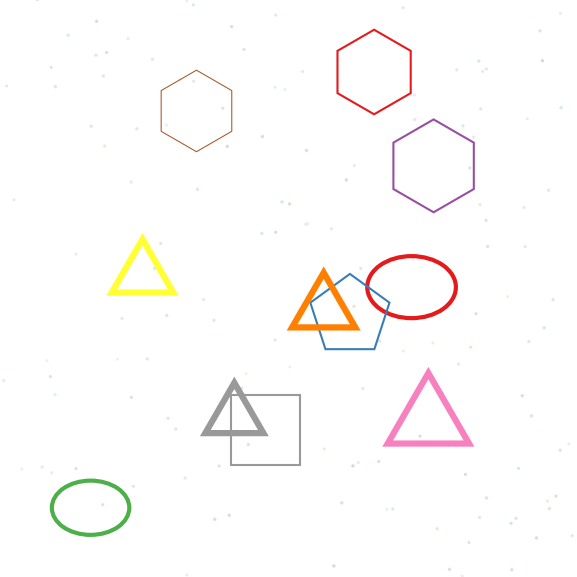[{"shape": "oval", "thickness": 2, "radius": 0.38, "center": [0.713, 0.502]}, {"shape": "hexagon", "thickness": 1, "radius": 0.37, "center": [0.648, 0.874]}, {"shape": "pentagon", "thickness": 1, "radius": 0.36, "center": [0.606, 0.453]}, {"shape": "oval", "thickness": 2, "radius": 0.34, "center": [0.157, 0.12]}, {"shape": "hexagon", "thickness": 1, "radius": 0.4, "center": [0.751, 0.712]}, {"shape": "triangle", "thickness": 3, "radius": 0.32, "center": [0.56, 0.464]}, {"shape": "triangle", "thickness": 3, "radius": 0.31, "center": [0.247, 0.523]}, {"shape": "hexagon", "thickness": 0.5, "radius": 0.35, "center": [0.34, 0.807]}, {"shape": "triangle", "thickness": 3, "radius": 0.41, "center": [0.742, 0.272]}, {"shape": "triangle", "thickness": 3, "radius": 0.29, "center": [0.406, 0.278]}, {"shape": "square", "thickness": 1, "radius": 0.3, "center": [0.46, 0.255]}]